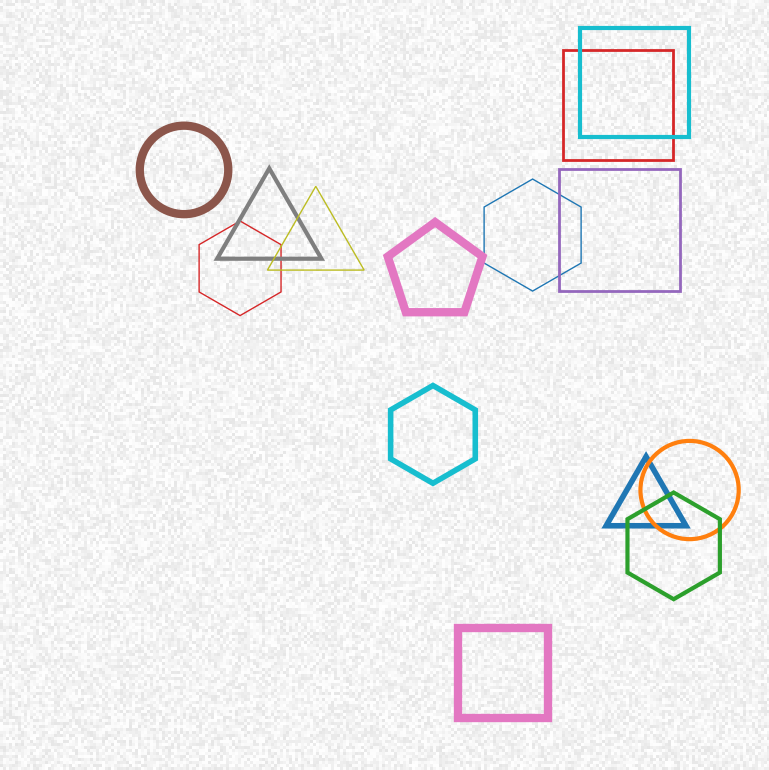[{"shape": "hexagon", "thickness": 0.5, "radius": 0.36, "center": [0.692, 0.695]}, {"shape": "triangle", "thickness": 2, "radius": 0.3, "center": [0.839, 0.347]}, {"shape": "circle", "thickness": 1.5, "radius": 0.32, "center": [0.896, 0.364]}, {"shape": "hexagon", "thickness": 1.5, "radius": 0.35, "center": [0.875, 0.291]}, {"shape": "hexagon", "thickness": 0.5, "radius": 0.31, "center": [0.312, 0.652]}, {"shape": "square", "thickness": 1, "radius": 0.36, "center": [0.802, 0.864]}, {"shape": "square", "thickness": 1, "radius": 0.39, "center": [0.804, 0.701]}, {"shape": "circle", "thickness": 3, "radius": 0.29, "center": [0.239, 0.779]}, {"shape": "pentagon", "thickness": 3, "radius": 0.32, "center": [0.565, 0.647]}, {"shape": "square", "thickness": 3, "radius": 0.29, "center": [0.653, 0.126]}, {"shape": "triangle", "thickness": 1.5, "radius": 0.39, "center": [0.35, 0.703]}, {"shape": "triangle", "thickness": 0.5, "radius": 0.36, "center": [0.41, 0.685]}, {"shape": "square", "thickness": 1.5, "radius": 0.35, "center": [0.824, 0.893]}, {"shape": "hexagon", "thickness": 2, "radius": 0.32, "center": [0.562, 0.436]}]